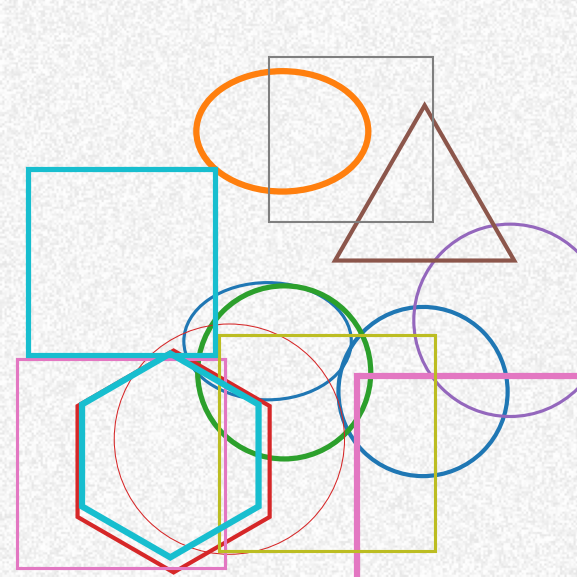[{"shape": "circle", "thickness": 2, "radius": 0.73, "center": [0.733, 0.321]}, {"shape": "oval", "thickness": 1.5, "radius": 0.72, "center": [0.463, 0.408]}, {"shape": "oval", "thickness": 3, "radius": 0.74, "center": [0.489, 0.772]}, {"shape": "circle", "thickness": 2.5, "radius": 0.75, "center": [0.492, 0.354]}, {"shape": "hexagon", "thickness": 2, "radius": 0.96, "center": [0.301, 0.2]}, {"shape": "circle", "thickness": 0.5, "radius": 1.0, "center": [0.397, 0.239]}, {"shape": "circle", "thickness": 1.5, "radius": 0.83, "center": [0.883, 0.444]}, {"shape": "triangle", "thickness": 2, "radius": 0.9, "center": [0.735, 0.638]}, {"shape": "square", "thickness": 3, "radius": 0.97, "center": [0.812, 0.154]}, {"shape": "square", "thickness": 1.5, "radius": 0.9, "center": [0.209, 0.196]}, {"shape": "square", "thickness": 1, "radius": 0.71, "center": [0.608, 0.757]}, {"shape": "square", "thickness": 1.5, "radius": 0.94, "center": [0.566, 0.232]}, {"shape": "square", "thickness": 2.5, "radius": 0.81, "center": [0.211, 0.546]}, {"shape": "hexagon", "thickness": 3, "radius": 0.88, "center": [0.295, 0.211]}]